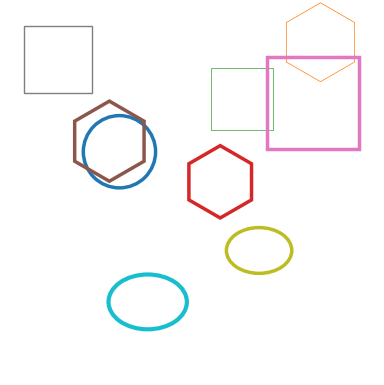[{"shape": "circle", "thickness": 2.5, "radius": 0.47, "center": [0.31, 0.606]}, {"shape": "hexagon", "thickness": 0.5, "radius": 0.51, "center": [0.832, 0.89]}, {"shape": "square", "thickness": 0.5, "radius": 0.4, "center": [0.629, 0.742]}, {"shape": "hexagon", "thickness": 2.5, "radius": 0.47, "center": [0.572, 0.528]}, {"shape": "hexagon", "thickness": 2.5, "radius": 0.52, "center": [0.284, 0.633]}, {"shape": "square", "thickness": 2.5, "radius": 0.6, "center": [0.812, 0.732]}, {"shape": "square", "thickness": 1, "radius": 0.44, "center": [0.15, 0.845]}, {"shape": "oval", "thickness": 2.5, "radius": 0.42, "center": [0.673, 0.349]}, {"shape": "oval", "thickness": 3, "radius": 0.51, "center": [0.384, 0.216]}]